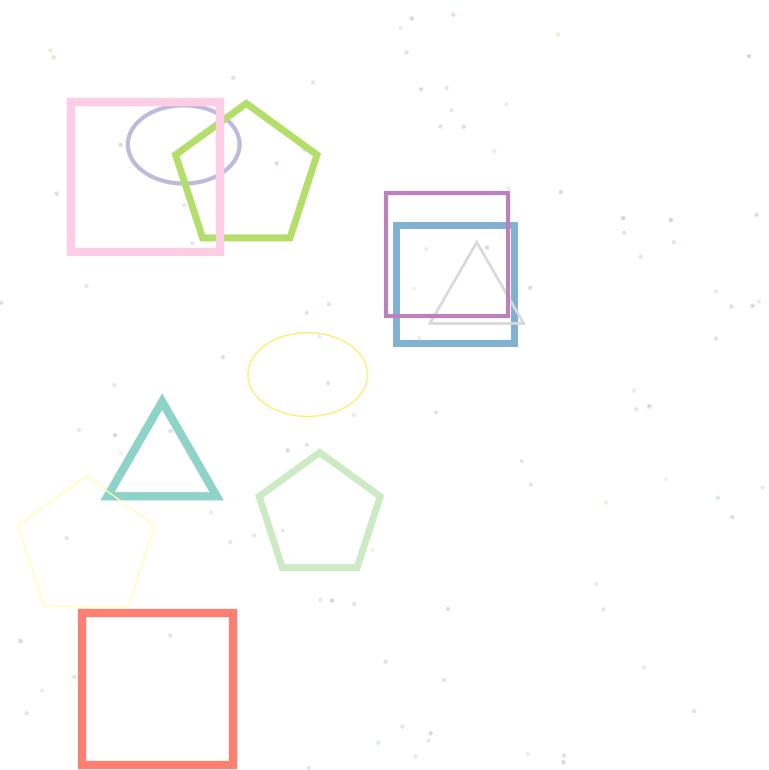[{"shape": "triangle", "thickness": 3, "radius": 0.41, "center": [0.211, 0.396]}, {"shape": "pentagon", "thickness": 0.5, "radius": 0.47, "center": [0.112, 0.288]}, {"shape": "oval", "thickness": 1.5, "radius": 0.36, "center": [0.239, 0.812]}, {"shape": "square", "thickness": 3, "radius": 0.49, "center": [0.204, 0.105]}, {"shape": "square", "thickness": 2.5, "radius": 0.38, "center": [0.59, 0.631]}, {"shape": "pentagon", "thickness": 2.5, "radius": 0.48, "center": [0.32, 0.769]}, {"shape": "square", "thickness": 3, "radius": 0.49, "center": [0.189, 0.77]}, {"shape": "triangle", "thickness": 1, "radius": 0.35, "center": [0.619, 0.615]}, {"shape": "square", "thickness": 1.5, "radius": 0.4, "center": [0.581, 0.669]}, {"shape": "pentagon", "thickness": 2.5, "radius": 0.41, "center": [0.415, 0.33]}, {"shape": "oval", "thickness": 0.5, "radius": 0.39, "center": [0.4, 0.514]}]